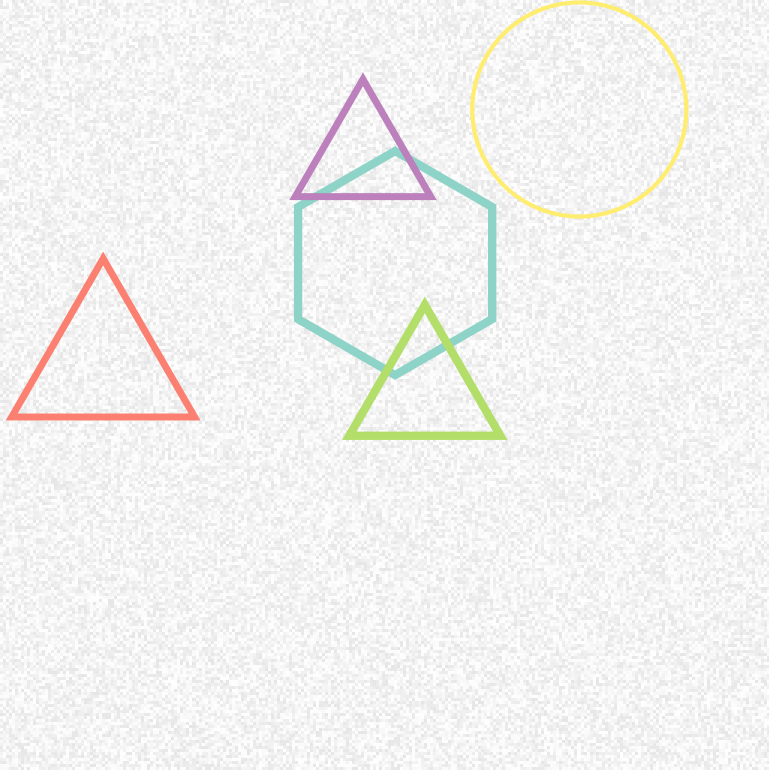[{"shape": "hexagon", "thickness": 3, "radius": 0.73, "center": [0.513, 0.658]}, {"shape": "triangle", "thickness": 2.5, "radius": 0.69, "center": [0.134, 0.527]}, {"shape": "triangle", "thickness": 3, "radius": 0.57, "center": [0.552, 0.491]}, {"shape": "triangle", "thickness": 2.5, "radius": 0.51, "center": [0.471, 0.795]}, {"shape": "circle", "thickness": 1.5, "radius": 0.7, "center": [0.752, 0.858]}]